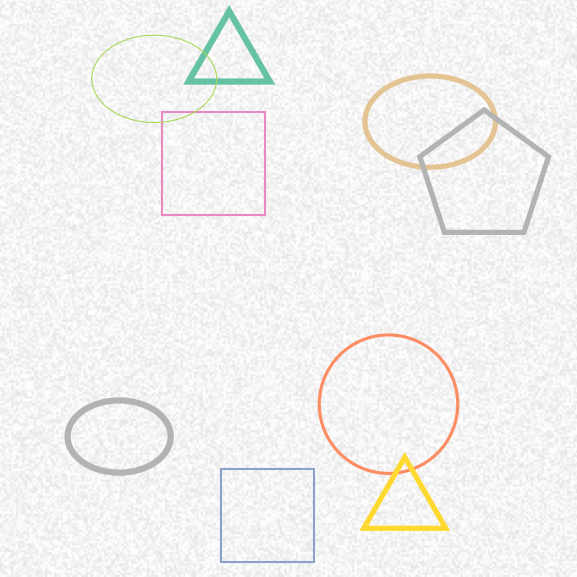[{"shape": "triangle", "thickness": 3, "radius": 0.41, "center": [0.397, 0.899]}, {"shape": "circle", "thickness": 1.5, "radius": 0.6, "center": [0.673, 0.299]}, {"shape": "square", "thickness": 1, "radius": 0.4, "center": [0.463, 0.107]}, {"shape": "square", "thickness": 1, "radius": 0.45, "center": [0.37, 0.716]}, {"shape": "oval", "thickness": 0.5, "radius": 0.54, "center": [0.267, 0.863]}, {"shape": "triangle", "thickness": 2.5, "radius": 0.41, "center": [0.701, 0.125]}, {"shape": "oval", "thickness": 2.5, "radius": 0.56, "center": [0.745, 0.789]}, {"shape": "oval", "thickness": 3, "radius": 0.45, "center": [0.206, 0.243]}, {"shape": "pentagon", "thickness": 2.5, "radius": 0.59, "center": [0.838, 0.692]}]